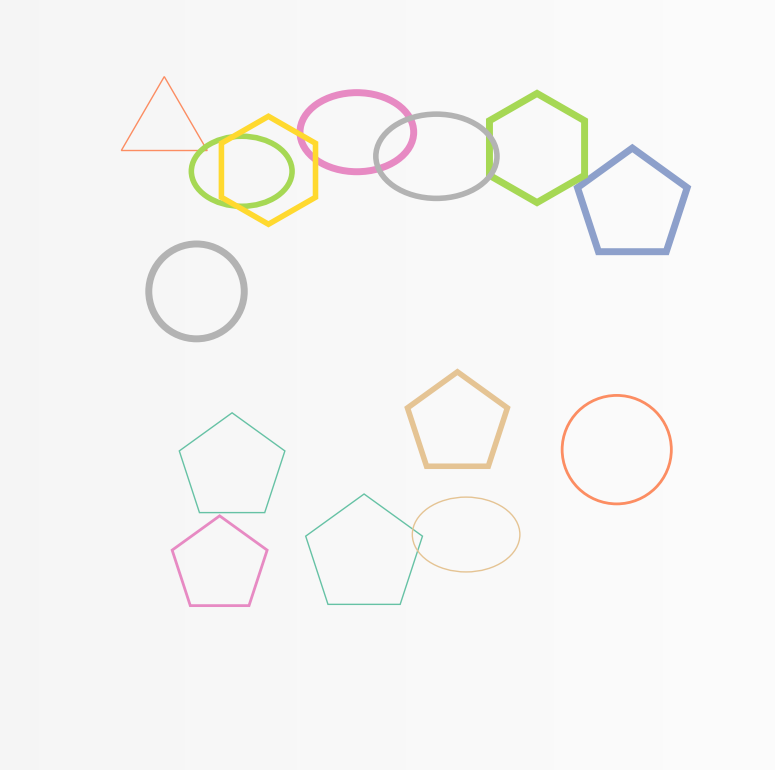[{"shape": "pentagon", "thickness": 0.5, "radius": 0.36, "center": [0.299, 0.392]}, {"shape": "pentagon", "thickness": 0.5, "radius": 0.4, "center": [0.47, 0.279]}, {"shape": "circle", "thickness": 1, "radius": 0.35, "center": [0.796, 0.416]}, {"shape": "triangle", "thickness": 0.5, "radius": 0.32, "center": [0.212, 0.837]}, {"shape": "pentagon", "thickness": 2.5, "radius": 0.37, "center": [0.816, 0.733]}, {"shape": "pentagon", "thickness": 1, "radius": 0.32, "center": [0.283, 0.266]}, {"shape": "oval", "thickness": 2.5, "radius": 0.37, "center": [0.46, 0.828]}, {"shape": "oval", "thickness": 2, "radius": 0.32, "center": [0.312, 0.778]}, {"shape": "hexagon", "thickness": 2.5, "radius": 0.35, "center": [0.693, 0.808]}, {"shape": "hexagon", "thickness": 2, "radius": 0.35, "center": [0.346, 0.779]}, {"shape": "pentagon", "thickness": 2, "radius": 0.34, "center": [0.59, 0.449]}, {"shape": "oval", "thickness": 0.5, "radius": 0.35, "center": [0.601, 0.306]}, {"shape": "oval", "thickness": 2, "radius": 0.39, "center": [0.563, 0.797]}, {"shape": "circle", "thickness": 2.5, "radius": 0.31, "center": [0.254, 0.622]}]